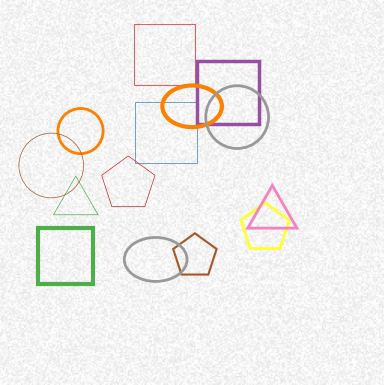[{"shape": "pentagon", "thickness": 0.5, "radius": 0.36, "center": [0.333, 0.522]}, {"shape": "square", "thickness": 0.5, "radius": 0.4, "center": [0.427, 0.859]}, {"shape": "square", "thickness": 0.5, "radius": 0.4, "center": [0.432, 0.656]}, {"shape": "square", "thickness": 3, "radius": 0.36, "center": [0.171, 0.335]}, {"shape": "triangle", "thickness": 0.5, "radius": 0.33, "center": [0.197, 0.476]}, {"shape": "square", "thickness": 2.5, "radius": 0.4, "center": [0.592, 0.76]}, {"shape": "circle", "thickness": 2, "radius": 0.29, "center": [0.209, 0.66]}, {"shape": "oval", "thickness": 3, "radius": 0.39, "center": [0.499, 0.724]}, {"shape": "pentagon", "thickness": 2, "radius": 0.33, "center": [0.688, 0.408]}, {"shape": "circle", "thickness": 0.5, "radius": 0.42, "center": [0.133, 0.57]}, {"shape": "pentagon", "thickness": 1.5, "radius": 0.3, "center": [0.506, 0.335]}, {"shape": "triangle", "thickness": 2, "radius": 0.37, "center": [0.707, 0.444]}, {"shape": "oval", "thickness": 2, "radius": 0.41, "center": [0.404, 0.326]}, {"shape": "circle", "thickness": 2, "radius": 0.41, "center": [0.616, 0.696]}]